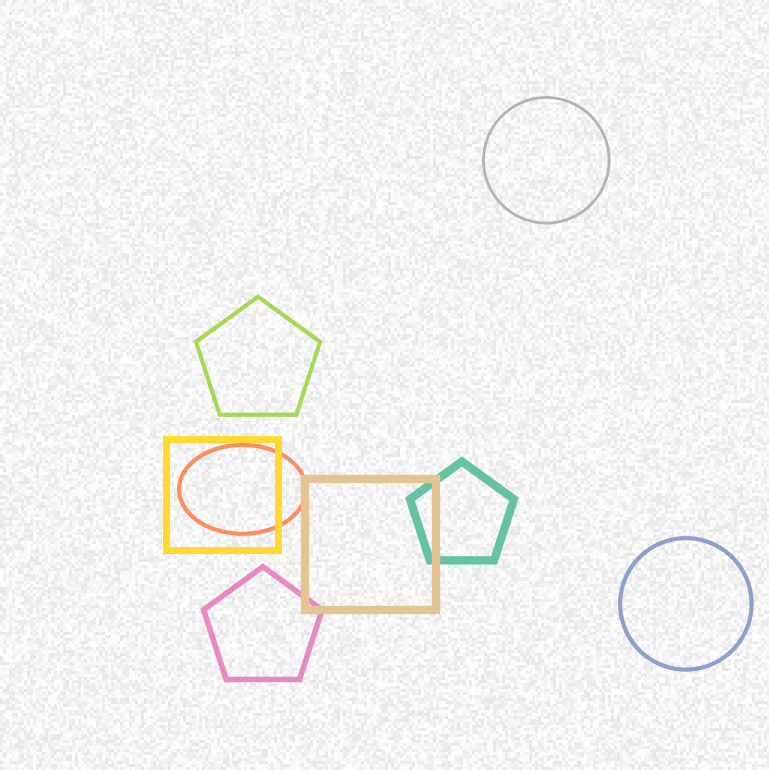[{"shape": "pentagon", "thickness": 3, "radius": 0.35, "center": [0.6, 0.33]}, {"shape": "oval", "thickness": 1.5, "radius": 0.41, "center": [0.315, 0.364]}, {"shape": "circle", "thickness": 1.5, "radius": 0.43, "center": [0.891, 0.216]}, {"shape": "pentagon", "thickness": 2, "radius": 0.4, "center": [0.341, 0.183]}, {"shape": "pentagon", "thickness": 1.5, "radius": 0.42, "center": [0.335, 0.53]}, {"shape": "square", "thickness": 2.5, "radius": 0.36, "center": [0.288, 0.358]}, {"shape": "square", "thickness": 3, "radius": 0.43, "center": [0.481, 0.293]}, {"shape": "circle", "thickness": 1, "radius": 0.41, "center": [0.71, 0.792]}]